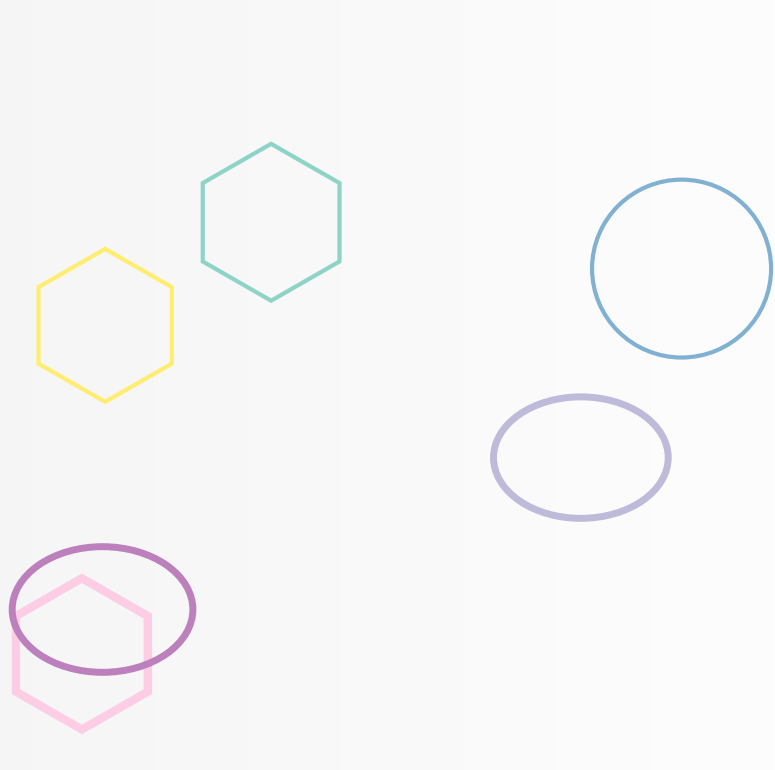[{"shape": "hexagon", "thickness": 1.5, "radius": 0.51, "center": [0.35, 0.711]}, {"shape": "oval", "thickness": 2.5, "radius": 0.56, "center": [0.75, 0.406]}, {"shape": "circle", "thickness": 1.5, "radius": 0.58, "center": [0.879, 0.651]}, {"shape": "hexagon", "thickness": 3, "radius": 0.49, "center": [0.106, 0.151]}, {"shape": "oval", "thickness": 2.5, "radius": 0.58, "center": [0.132, 0.208]}, {"shape": "hexagon", "thickness": 1.5, "radius": 0.5, "center": [0.136, 0.577]}]